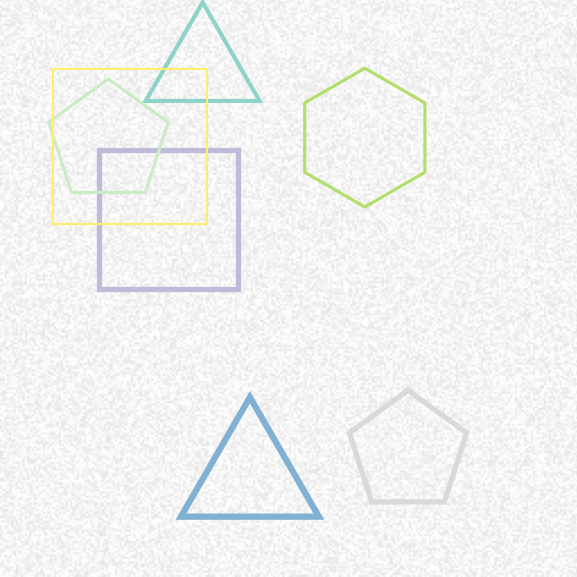[{"shape": "triangle", "thickness": 2, "radius": 0.57, "center": [0.351, 0.881]}, {"shape": "square", "thickness": 2.5, "radius": 0.6, "center": [0.291, 0.619]}, {"shape": "triangle", "thickness": 3, "radius": 0.69, "center": [0.433, 0.173]}, {"shape": "hexagon", "thickness": 1.5, "radius": 0.6, "center": [0.632, 0.761]}, {"shape": "pentagon", "thickness": 2.5, "radius": 0.53, "center": [0.707, 0.217]}, {"shape": "pentagon", "thickness": 1.5, "radius": 0.54, "center": [0.188, 0.754]}, {"shape": "square", "thickness": 1, "radius": 0.67, "center": [0.225, 0.746]}]